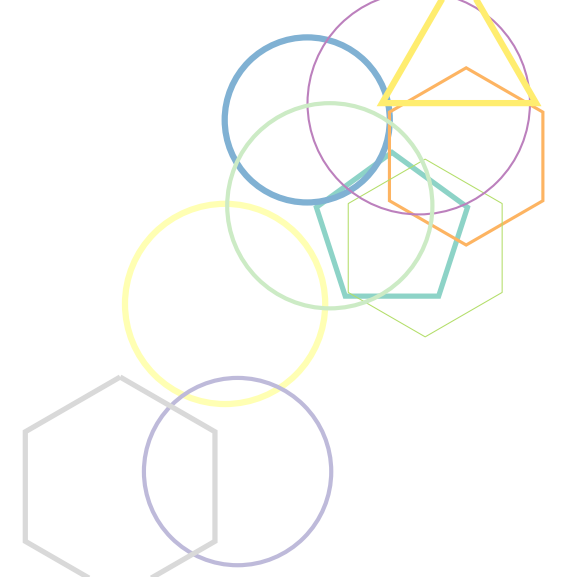[{"shape": "pentagon", "thickness": 2.5, "radius": 0.69, "center": [0.679, 0.598]}, {"shape": "circle", "thickness": 3, "radius": 0.87, "center": [0.39, 0.473]}, {"shape": "circle", "thickness": 2, "radius": 0.81, "center": [0.411, 0.183]}, {"shape": "circle", "thickness": 3, "radius": 0.71, "center": [0.532, 0.791]}, {"shape": "hexagon", "thickness": 1.5, "radius": 0.77, "center": [0.807, 0.728]}, {"shape": "hexagon", "thickness": 0.5, "radius": 0.77, "center": [0.736, 0.57]}, {"shape": "hexagon", "thickness": 2.5, "radius": 0.95, "center": [0.208, 0.157]}, {"shape": "circle", "thickness": 1, "radius": 0.96, "center": [0.725, 0.82]}, {"shape": "circle", "thickness": 2, "radius": 0.89, "center": [0.571, 0.643]}, {"shape": "triangle", "thickness": 3, "radius": 0.77, "center": [0.795, 0.898]}]